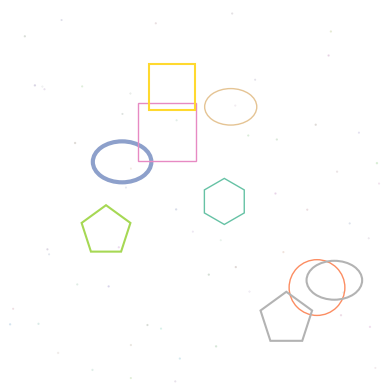[{"shape": "hexagon", "thickness": 1, "radius": 0.3, "center": [0.583, 0.477]}, {"shape": "circle", "thickness": 1, "radius": 0.36, "center": [0.823, 0.253]}, {"shape": "oval", "thickness": 3, "radius": 0.38, "center": [0.317, 0.58]}, {"shape": "square", "thickness": 1, "radius": 0.38, "center": [0.434, 0.657]}, {"shape": "pentagon", "thickness": 1.5, "radius": 0.33, "center": [0.275, 0.4]}, {"shape": "square", "thickness": 1.5, "radius": 0.3, "center": [0.447, 0.775]}, {"shape": "oval", "thickness": 1, "radius": 0.34, "center": [0.599, 0.723]}, {"shape": "oval", "thickness": 1.5, "radius": 0.36, "center": [0.868, 0.272]}, {"shape": "pentagon", "thickness": 1.5, "radius": 0.35, "center": [0.744, 0.172]}]